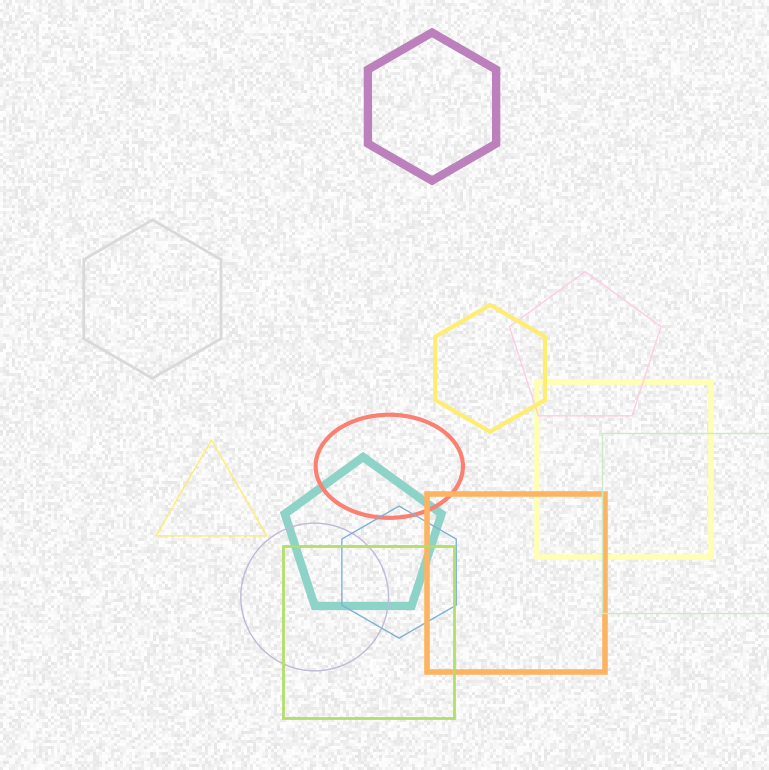[{"shape": "pentagon", "thickness": 3, "radius": 0.53, "center": [0.472, 0.3]}, {"shape": "square", "thickness": 2, "radius": 0.57, "center": [0.81, 0.39]}, {"shape": "circle", "thickness": 0.5, "radius": 0.48, "center": [0.409, 0.225]}, {"shape": "oval", "thickness": 1.5, "radius": 0.48, "center": [0.506, 0.394]}, {"shape": "hexagon", "thickness": 0.5, "radius": 0.43, "center": [0.518, 0.257]}, {"shape": "square", "thickness": 2, "radius": 0.58, "center": [0.67, 0.243]}, {"shape": "square", "thickness": 1, "radius": 0.56, "center": [0.479, 0.18]}, {"shape": "pentagon", "thickness": 0.5, "radius": 0.52, "center": [0.76, 0.544]}, {"shape": "hexagon", "thickness": 1, "radius": 0.51, "center": [0.198, 0.612]}, {"shape": "hexagon", "thickness": 3, "radius": 0.48, "center": [0.561, 0.862]}, {"shape": "square", "thickness": 0.5, "radius": 0.58, "center": [0.899, 0.321]}, {"shape": "triangle", "thickness": 0.5, "radius": 0.42, "center": [0.275, 0.346]}, {"shape": "hexagon", "thickness": 1.5, "radius": 0.41, "center": [0.636, 0.522]}]